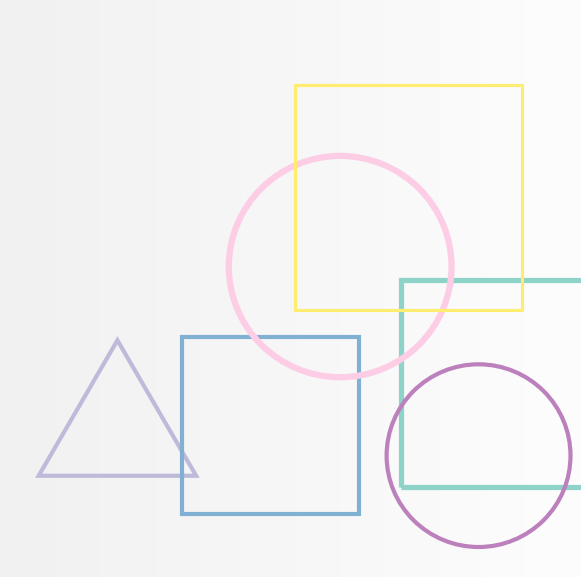[{"shape": "square", "thickness": 2.5, "radius": 0.89, "center": [0.868, 0.335]}, {"shape": "triangle", "thickness": 2, "radius": 0.78, "center": [0.202, 0.253]}, {"shape": "square", "thickness": 2, "radius": 0.76, "center": [0.465, 0.262]}, {"shape": "circle", "thickness": 3, "radius": 0.96, "center": [0.585, 0.538]}, {"shape": "circle", "thickness": 2, "radius": 0.79, "center": [0.823, 0.21]}, {"shape": "square", "thickness": 1.5, "radius": 0.97, "center": [0.703, 0.657]}]